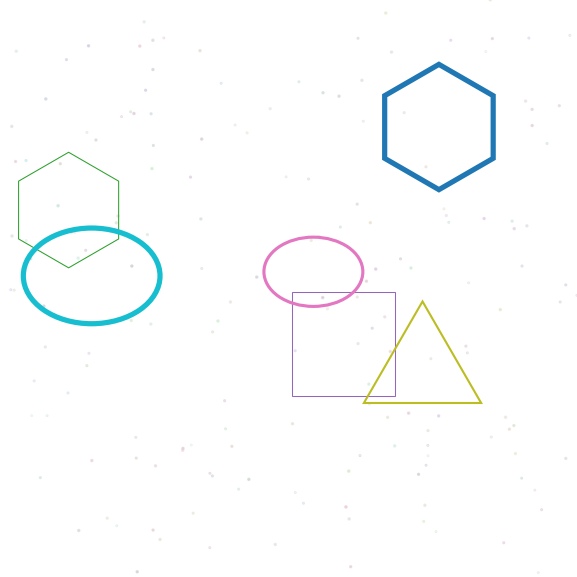[{"shape": "hexagon", "thickness": 2.5, "radius": 0.54, "center": [0.76, 0.779]}, {"shape": "hexagon", "thickness": 0.5, "radius": 0.5, "center": [0.119, 0.635]}, {"shape": "square", "thickness": 0.5, "radius": 0.45, "center": [0.595, 0.404]}, {"shape": "oval", "thickness": 1.5, "radius": 0.43, "center": [0.543, 0.529]}, {"shape": "triangle", "thickness": 1, "radius": 0.59, "center": [0.732, 0.36]}, {"shape": "oval", "thickness": 2.5, "radius": 0.59, "center": [0.159, 0.521]}]